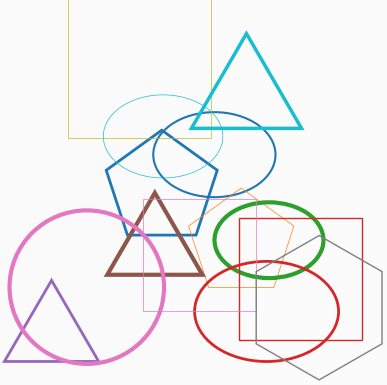[{"shape": "pentagon", "thickness": 2, "radius": 0.75, "center": [0.417, 0.511]}, {"shape": "oval", "thickness": 1.5, "radius": 0.79, "center": [0.553, 0.598]}, {"shape": "pentagon", "thickness": 0.5, "radius": 0.71, "center": [0.623, 0.369]}, {"shape": "oval", "thickness": 3, "radius": 0.7, "center": [0.694, 0.376]}, {"shape": "oval", "thickness": 2, "radius": 0.93, "center": [0.688, 0.191]}, {"shape": "square", "thickness": 1, "radius": 0.79, "center": [0.775, 0.274]}, {"shape": "triangle", "thickness": 2, "radius": 0.7, "center": [0.133, 0.131]}, {"shape": "triangle", "thickness": 3, "radius": 0.71, "center": [0.4, 0.357]}, {"shape": "square", "thickness": 0.5, "radius": 0.73, "center": [0.514, 0.338]}, {"shape": "circle", "thickness": 3, "radius": 1.0, "center": [0.224, 0.254]}, {"shape": "hexagon", "thickness": 1, "radius": 0.94, "center": [0.824, 0.201]}, {"shape": "square", "thickness": 0.5, "radius": 0.92, "center": [0.36, 0.826]}, {"shape": "oval", "thickness": 0.5, "radius": 0.77, "center": [0.421, 0.646]}, {"shape": "triangle", "thickness": 2.5, "radius": 0.82, "center": [0.636, 0.749]}]